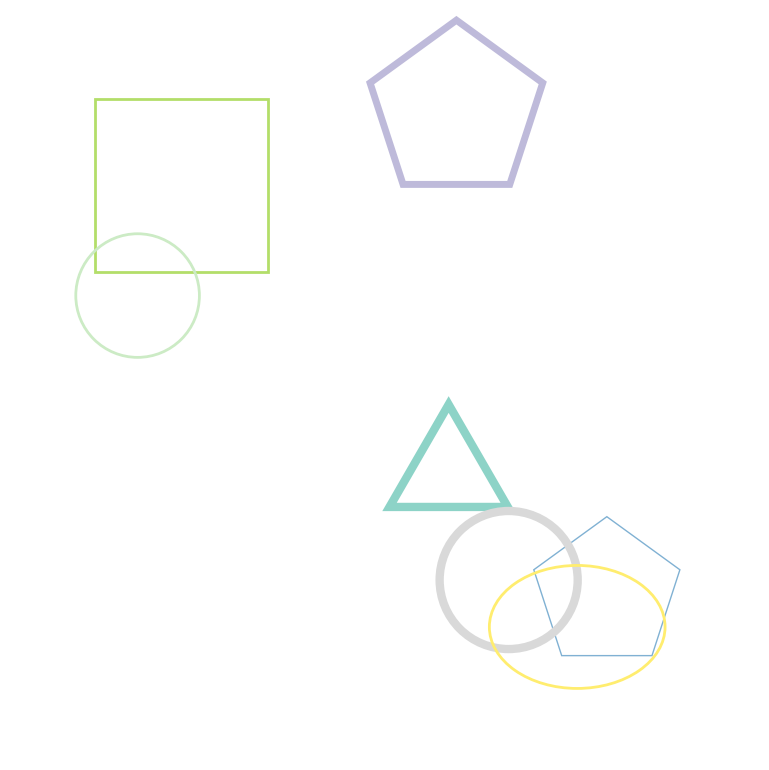[{"shape": "triangle", "thickness": 3, "radius": 0.44, "center": [0.583, 0.386]}, {"shape": "pentagon", "thickness": 2.5, "radius": 0.59, "center": [0.593, 0.856]}, {"shape": "pentagon", "thickness": 0.5, "radius": 0.5, "center": [0.788, 0.229]}, {"shape": "square", "thickness": 1, "radius": 0.56, "center": [0.236, 0.759]}, {"shape": "circle", "thickness": 3, "radius": 0.45, "center": [0.661, 0.247]}, {"shape": "circle", "thickness": 1, "radius": 0.4, "center": [0.179, 0.616]}, {"shape": "oval", "thickness": 1, "radius": 0.57, "center": [0.75, 0.186]}]